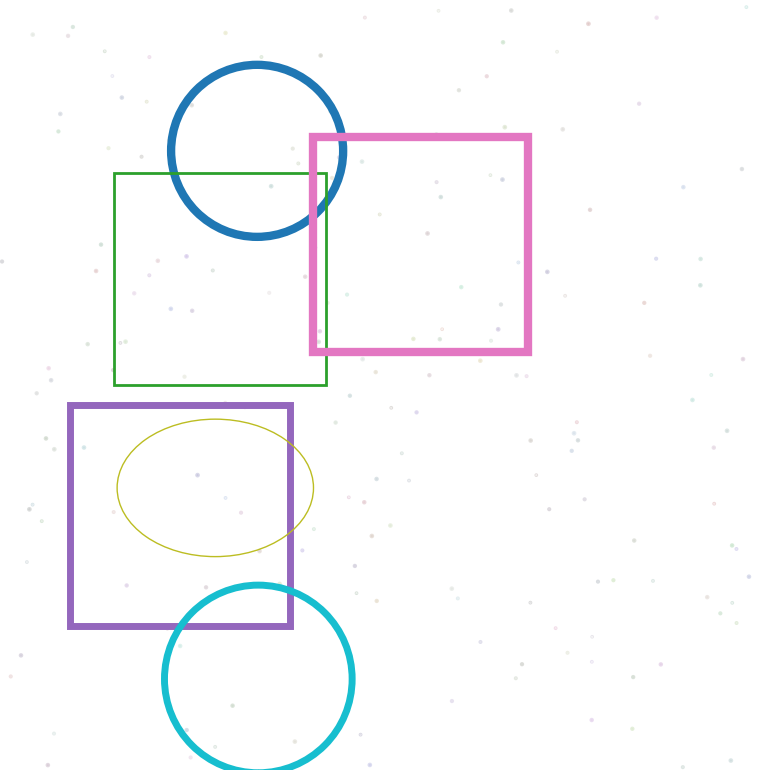[{"shape": "circle", "thickness": 3, "radius": 0.56, "center": [0.334, 0.804]}, {"shape": "square", "thickness": 1, "radius": 0.69, "center": [0.286, 0.637]}, {"shape": "square", "thickness": 2.5, "radius": 0.72, "center": [0.234, 0.33]}, {"shape": "square", "thickness": 3, "radius": 0.7, "center": [0.546, 0.683]}, {"shape": "oval", "thickness": 0.5, "radius": 0.64, "center": [0.28, 0.366]}, {"shape": "circle", "thickness": 2.5, "radius": 0.61, "center": [0.335, 0.118]}]